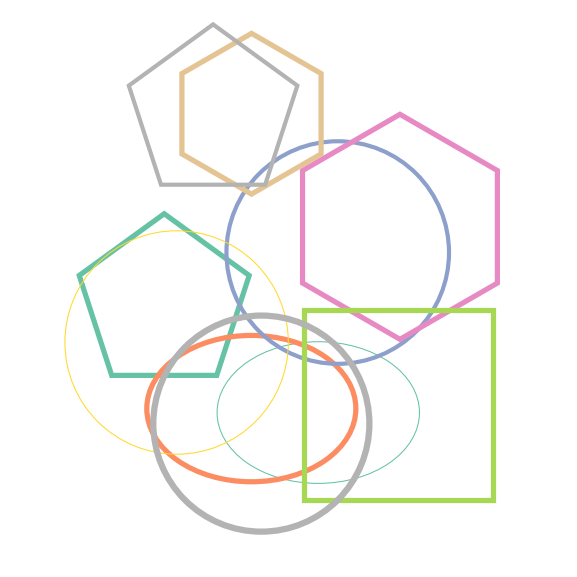[{"shape": "pentagon", "thickness": 2.5, "radius": 0.77, "center": [0.284, 0.474]}, {"shape": "oval", "thickness": 0.5, "radius": 0.88, "center": [0.551, 0.285]}, {"shape": "oval", "thickness": 2.5, "radius": 0.91, "center": [0.435, 0.292]}, {"shape": "circle", "thickness": 2, "radius": 0.96, "center": [0.585, 0.562]}, {"shape": "hexagon", "thickness": 2.5, "radius": 0.97, "center": [0.693, 0.606]}, {"shape": "square", "thickness": 2.5, "radius": 0.82, "center": [0.69, 0.298]}, {"shape": "circle", "thickness": 0.5, "radius": 0.97, "center": [0.306, 0.406]}, {"shape": "hexagon", "thickness": 2.5, "radius": 0.7, "center": [0.436, 0.802]}, {"shape": "circle", "thickness": 3, "radius": 0.94, "center": [0.453, 0.266]}, {"shape": "pentagon", "thickness": 2, "radius": 0.77, "center": [0.369, 0.803]}]